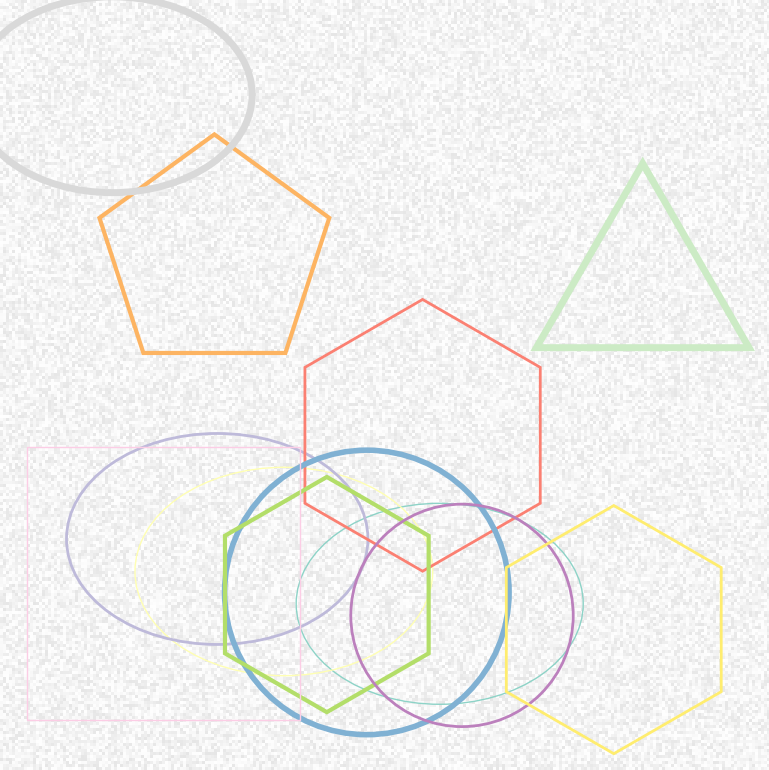[{"shape": "oval", "thickness": 0.5, "radius": 0.93, "center": [0.571, 0.216]}, {"shape": "oval", "thickness": 0.5, "radius": 0.97, "center": [0.369, 0.258]}, {"shape": "oval", "thickness": 1, "radius": 0.98, "center": [0.282, 0.3]}, {"shape": "hexagon", "thickness": 1, "radius": 0.88, "center": [0.549, 0.435]}, {"shape": "circle", "thickness": 2, "radius": 0.92, "center": [0.476, 0.231]}, {"shape": "pentagon", "thickness": 1.5, "radius": 0.78, "center": [0.278, 0.669]}, {"shape": "hexagon", "thickness": 1.5, "radius": 0.76, "center": [0.424, 0.228]}, {"shape": "square", "thickness": 0.5, "radius": 0.89, "center": [0.213, 0.242]}, {"shape": "oval", "thickness": 2.5, "radius": 0.91, "center": [0.146, 0.877]}, {"shape": "circle", "thickness": 1, "radius": 0.72, "center": [0.6, 0.201]}, {"shape": "triangle", "thickness": 2.5, "radius": 0.8, "center": [0.835, 0.628]}, {"shape": "hexagon", "thickness": 1, "radius": 0.81, "center": [0.797, 0.182]}]